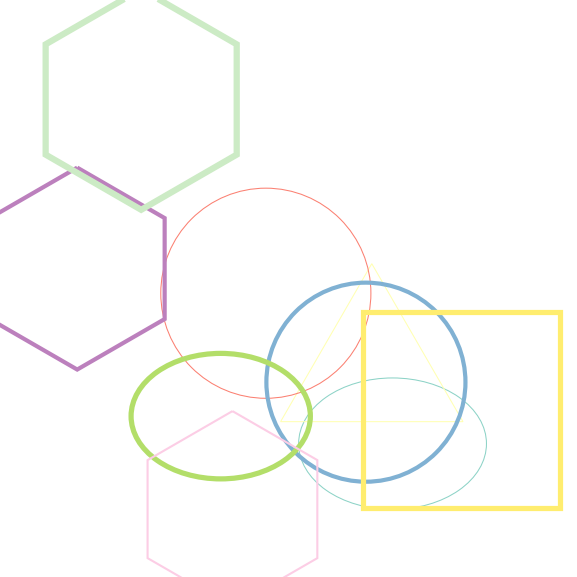[{"shape": "oval", "thickness": 0.5, "radius": 0.81, "center": [0.68, 0.231]}, {"shape": "triangle", "thickness": 0.5, "radius": 0.91, "center": [0.644, 0.36]}, {"shape": "circle", "thickness": 0.5, "radius": 0.91, "center": [0.46, 0.491]}, {"shape": "circle", "thickness": 2, "radius": 0.86, "center": [0.634, 0.337]}, {"shape": "oval", "thickness": 2.5, "radius": 0.78, "center": [0.382, 0.279]}, {"shape": "hexagon", "thickness": 1, "radius": 0.85, "center": [0.403, 0.118]}, {"shape": "hexagon", "thickness": 2, "radius": 0.87, "center": [0.134, 0.534]}, {"shape": "hexagon", "thickness": 3, "radius": 0.96, "center": [0.244, 0.827]}, {"shape": "square", "thickness": 2.5, "radius": 0.85, "center": [0.799, 0.289]}]